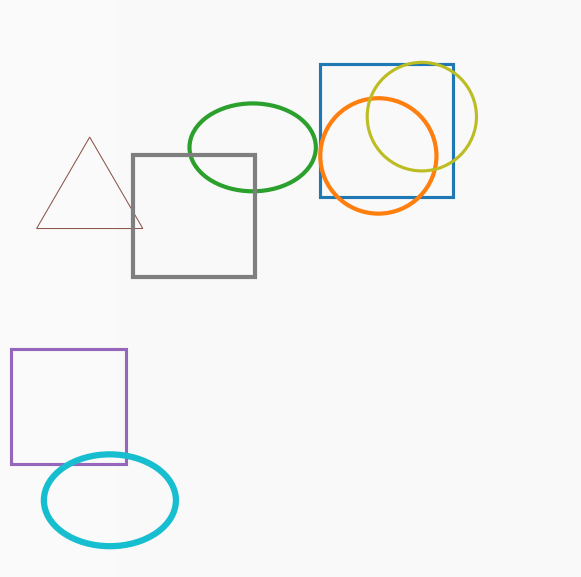[{"shape": "square", "thickness": 1.5, "radius": 0.57, "center": [0.665, 0.773]}, {"shape": "circle", "thickness": 2, "radius": 0.5, "center": [0.651, 0.729]}, {"shape": "oval", "thickness": 2, "radius": 0.54, "center": [0.435, 0.744]}, {"shape": "square", "thickness": 1.5, "radius": 0.5, "center": [0.118, 0.296]}, {"shape": "triangle", "thickness": 0.5, "radius": 0.53, "center": [0.154, 0.656]}, {"shape": "square", "thickness": 2, "radius": 0.52, "center": [0.334, 0.625]}, {"shape": "circle", "thickness": 1.5, "radius": 0.47, "center": [0.726, 0.797]}, {"shape": "oval", "thickness": 3, "radius": 0.57, "center": [0.189, 0.133]}]